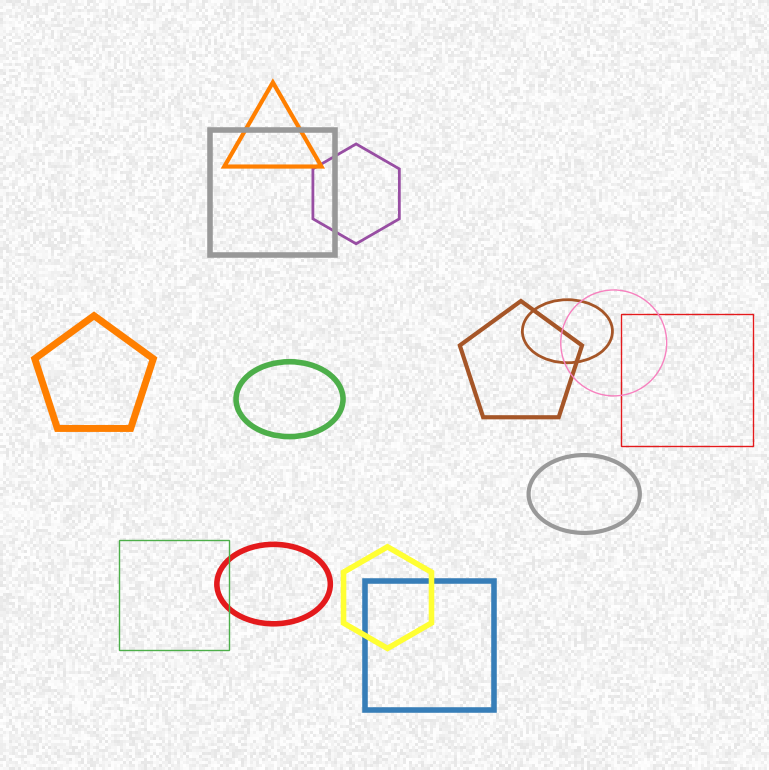[{"shape": "oval", "thickness": 2, "radius": 0.37, "center": [0.355, 0.241]}, {"shape": "square", "thickness": 0.5, "radius": 0.43, "center": [0.892, 0.506]}, {"shape": "square", "thickness": 2, "radius": 0.42, "center": [0.557, 0.161]}, {"shape": "square", "thickness": 0.5, "radius": 0.36, "center": [0.226, 0.227]}, {"shape": "oval", "thickness": 2, "radius": 0.35, "center": [0.376, 0.482]}, {"shape": "hexagon", "thickness": 1, "radius": 0.32, "center": [0.462, 0.748]}, {"shape": "triangle", "thickness": 1.5, "radius": 0.36, "center": [0.354, 0.82]}, {"shape": "pentagon", "thickness": 2.5, "radius": 0.4, "center": [0.122, 0.509]}, {"shape": "hexagon", "thickness": 2, "radius": 0.33, "center": [0.503, 0.224]}, {"shape": "pentagon", "thickness": 1.5, "radius": 0.42, "center": [0.677, 0.526]}, {"shape": "oval", "thickness": 1, "radius": 0.29, "center": [0.737, 0.57]}, {"shape": "circle", "thickness": 0.5, "radius": 0.34, "center": [0.797, 0.555]}, {"shape": "square", "thickness": 2, "radius": 0.41, "center": [0.354, 0.75]}, {"shape": "oval", "thickness": 1.5, "radius": 0.36, "center": [0.759, 0.358]}]